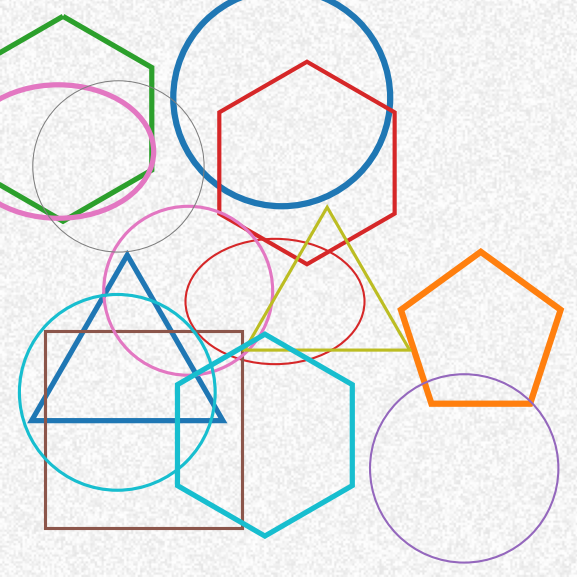[{"shape": "circle", "thickness": 3, "radius": 0.94, "center": [0.488, 0.83]}, {"shape": "triangle", "thickness": 2.5, "radius": 0.96, "center": [0.22, 0.366]}, {"shape": "pentagon", "thickness": 3, "radius": 0.73, "center": [0.833, 0.418]}, {"shape": "hexagon", "thickness": 2.5, "radius": 0.89, "center": [0.109, 0.793]}, {"shape": "oval", "thickness": 1, "radius": 0.78, "center": [0.476, 0.477]}, {"shape": "hexagon", "thickness": 2, "radius": 0.88, "center": [0.532, 0.717]}, {"shape": "circle", "thickness": 1, "radius": 0.82, "center": [0.804, 0.188]}, {"shape": "square", "thickness": 1.5, "radius": 0.85, "center": [0.249, 0.255]}, {"shape": "oval", "thickness": 2.5, "radius": 0.83, "center": [0.101, 0.737]}, {"shape": "circle", "thickness": 1.5, "radius": 0.73, "center": [0.326, 0.496]}, {"shape": "circle", "thickness": 0.5, "radius": 0.74, "center": [0.205, 0.711]}, {"shape": "triangle", "thickness": 1.5, "radius": 0.82, "center": [0.567, 0.475]}, {"shape": "hexagon", "thickness": 2.5, "radius": 0.87, "center": [0.459, 0.246]}, {"shape": "circle", "thickness": 1.5, "radius": 0.85, "center": [0.203, 0.32]}]